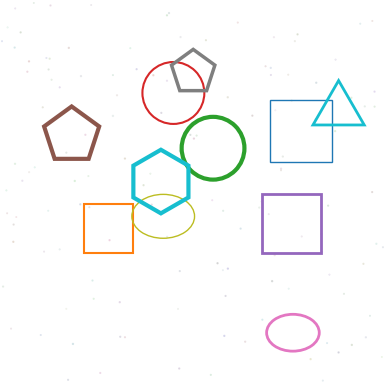[{"shape": "square", "thickness": 1, "radius": 0.4, "center": [0.781, 0.659]}, {"shape": "square", "thickness": 1.5, "radius": 0.32, "center": [0.282, 0.406]}, {"shape": "circle", "thickness": 3, "radius": 0.41, "center": [0.553, 0.615]}, {"shape": "circle", "thickness": 1.5, "radius": 0.4, "center": [0.45, 0.759]}, {"shape": "square", "thickness": 2, "radius": 0.38, "center": [0.756, 0.42]}, {"shape": "pentagon", "thickness": 3, "radius": 0.38, "center": [0.186, 0.648]}, {"shape": "oval", "thickness": 2, "radius": 0.34, "center": [0.761, 0.136]}, {"shape": "pentagon", "thickness": 2.5, "radius": 0.3, "center": [0.502, 0.812]}, {"shape": "oval", "thickness": 1, "radius": 0.41, "center": [0.424, 0.438]}, {"shape": "triangle", "thickness": 2, "radius": 0.38, "center": [0.879, 0.714]}, {"shape": "hexagon", "thickness": 3, "radius": 0.41, "center": [0.418, 0.528]}]